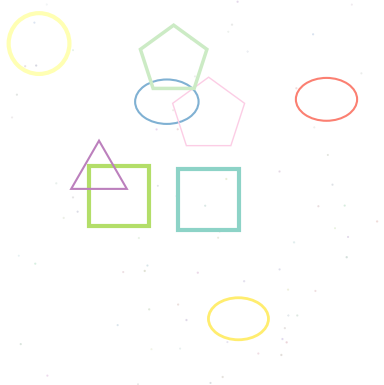[{"shape": "square", "thickness": 3, "radius": 0.39, "center": [0.542, 0.482]}, {"shape": "circle", "thickness": 3, "radius": 0.39, "center": [0.101, 0.887]}, {"shape": "oval", "thickness": 1.5, "radius": 0.4, "center": [0.848, 0.742]}, {"shape": "oval", "thickness": 1.5, "radius": 0.41, "center": [0.433, 0.736]}, {"shape": "square", "thickness": 3, "radius": 0.39, "center": [0.309, 0.492]}, {"shape": "pentagon", "thickness": 1, "radius": 0.49, "center": [0.542, 0.701]}, {"shape": "triangle", "thickness": 1.5, "radius": 0.42, "center": [0.257, 0.551]}, {"shape": "pentagon", "thickness": 2.5, "radius": 0.45, "center": [0.451, 0.844]}, {"shape": "oval", "thickness": 2, "radius": 0.39, "center": [0.619, 0.172]}]